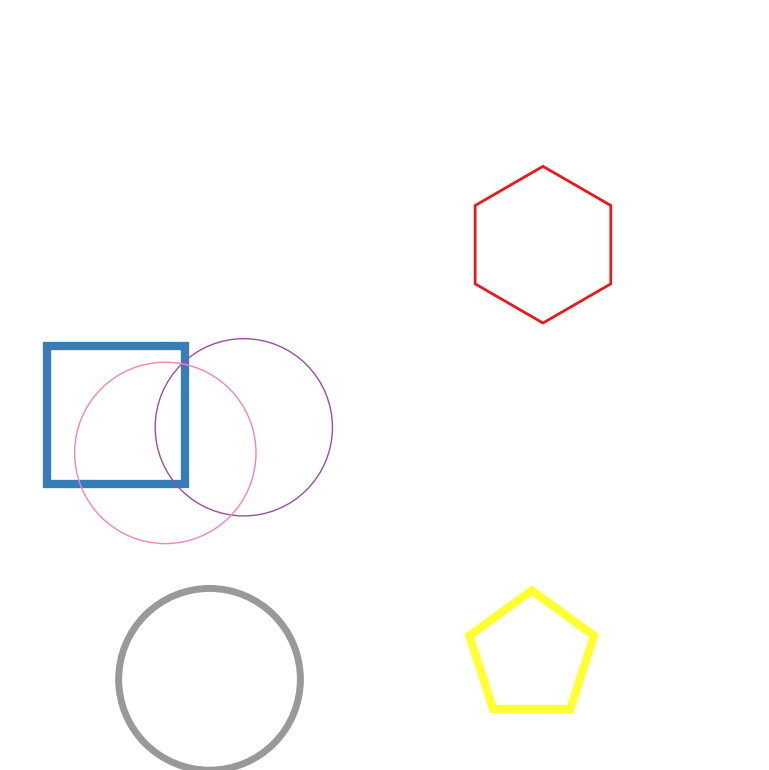[{"shape": "hexagon", "thickness": 1, "radius": 0.51, "center": [0.705, 0.682]}, {"shape": "square", "thickness": 3, "radius": 0.45, "center": [0.151, 0.461]}, {"shape": "circle", "thickness": 0.5, "radius": 0.58, "center": [0.317, 0.445]}, {"shape": "pentagon", "thickness": 3, "radius": 0.43, "center": [0.691, 0.148]}, {"shape": "circle", "thickness": 0.5, "radius": 0.59, "center": [0.215, 0.412]}, {"shape": "circle", "thickness": 2.5, "radius": 0.59, "center": [0.272, 0.118]}]